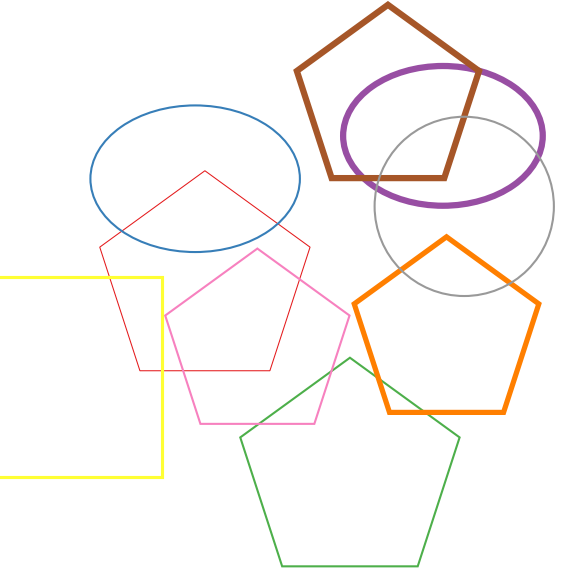[{"shape": "pentagon", "thickness": 0.5, "radius": 0.96, "center": [0.355, 0.512]}, {"shape": "oval", "thickness": 1, "radius": 0.91, "center": [0.338, 0.69]}, {"shape": "pentagon", "thickness": 1, "radius": 1.0, "center": [0.606, 0.18]}, {"shape": "oval", "thickness": 3, "radius": 0.86, "center": [0.767, 0.764]}, {"shape": "pentagon", "thickness": 2.5, "radius": 0.84, "center": [0.773, 0.421]}, {"shape": "square", "thickness": 1.5, "radius": 0.87, "center": [0.108, 0.346]}, {"shape": "pentagon", "thickness": 3, "radius": 0.83, "center": [0.672, 0.825]}, {"shape": "pentagon", "thickness": 1, "radius": 0.84, "center": [0.446, 0.401]}, {"shape": "circle", "thickness": 1, "radius": 0.78, "center": [0.804, 0.642]}]